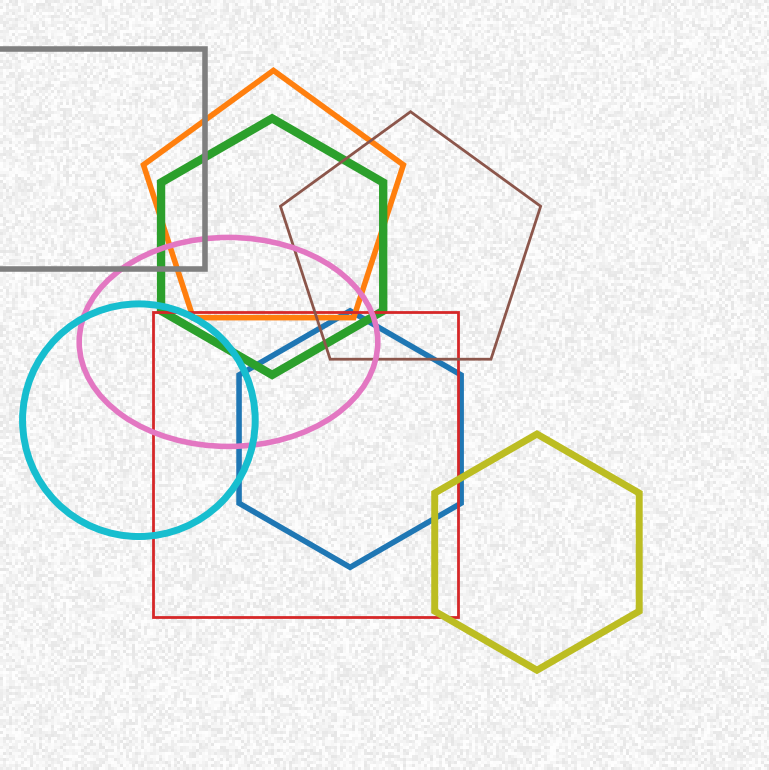[{"shape": "hexagon", "thickness": 2, "radius": 0.83, "center": [0.455, 0.43]}, {"shape": "pentagon", "thickness": 2, "radius": 0.89, "center": [0.355, 0.731]}, {"shape": "hexagon", "thickness": 3, "radius": 0.83, "center": [0.353, 0.68]}, {"shape": "square", "thickness": 1, "radius": 0.99, "center": [0.397, 0.396]}, {"shape": "pentagon", "thickness": 1, "radius": 0.89, "center": [0.533, 0.677]}, {"shape": "oval", "thickness": 2, "radius": 0.97, "center": [0.297, 0.556]}, {"shape": "square", "thickness": 2, "radius": 0.72, "center": [0.122, 0.793]}, {"shape": "hexagon", "thickness": 2.5, "radius": 0.77, "center": [0.697, 0.283]}, {"shape": "circle", "thickness": 2.5, "radius": 0.76, "center": [0.18, 0.454]}]